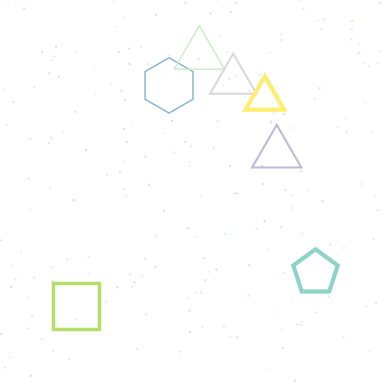[{"shape": "pentagon", "thickness": 3, "radius": 0.3, "center": [0.819, 0.292]}, {"shape": "triangle", "thickness": 1.5, "radius": 0.37, "center": [0.719, 0.602]}, {"shape": "hexagon", "thickness": 1, "radius": 0.36, "center": [0.439, 0.778]}, {"shape": "square", "thickness": 2.5, "radius": 0.3, "center": [0.198, 0.206]}, {"shape": "triangle", "thickness": 1.5, "radius": 0.35, "center": [0.606, 0.791]}, {"shape": "triangle", "thickness": 1, "radius": 0.38, "center": [0.518, 0.858]}, {"shape": "triangle", "thickness": 3, "radius": 0.29, "center": [0.688, 0.744]}]